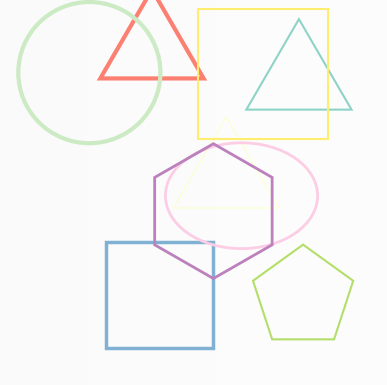[{"shape": "triangle", "thickness": 1.5, "radius": 0.78, "center": [0.771, 0.794]}, {"shape": "triangle", "thickness": 0.5, "radius": 0.79, "center": [0.584, 0.539]}, {"shape": "triangle", "thickness": 3, "radius": 0.77, "center": [0.392, 0.873]}, {"shape": "square", "thickness": 2.5, "radius": 0.69, "center": [0.412, 0.233]}, {"shape": "pentagon", "thickness": 1.5, "radius": 0.68, "center": [0.782, 0.229]}, {"shape": "oval", "thickness": 2, "radius": 0.98, "center": [0.623, 0.492]}, {"shape": "hexagon", "thickness": 2, "radius": 0.88, "center": [0.551, 0.452]}, {"shape": "circle", "thickness": 3, "radius": 0.92, "center": [0.231, 0.811]}, {"shape": "square", "thickness": 1.5, "radius": 0.84, "center": [0.679, 0.808]}]